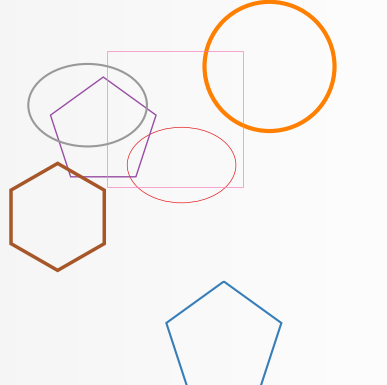[{"shape": "oval", "thickness": 0.5, "radius": 0.7, "center": [0.469, 0.571]}, {"shape": "pentagon", "thickness": 1.5, "radius": 0.78, "center": [0.578, 0.113]}, {"shape": "pentagon", "thickness": 1, "radius": 0.72, "center": [0.267, 0.657]}, {"shape": "circle", "thickness": 3, "radius": 0.84, "center": [0.696, 0.827]}, {"shape": "hexagon", "thickness": 2.5, "radius": 0.69, "center": [0.149, 0.437]}, {"shape": "square", "thickness": 0.5, "radius": 0.88, "center": [0.452, 0.691]}, {"shape": "oval", "thickness": 1.5, "radius": 0.77, "center": [0.226, 0.727]}]